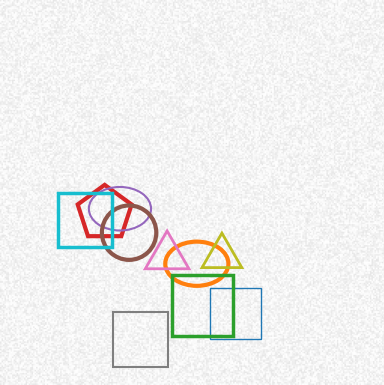[{"shape": "square", "thickness": 1, "radius": 0.33, "center": [0.612, 0.185]}, {"shape": "oval", "thickness": 3, "radius": 0.41, "center": [0.511, 0.315]}, {"shape": "square", "thickness": 2.5, "radius": 0.4, "center": [0.526, 0.207]}, {"shape": "pentagon", "thickness": 3, "radius": 0.37, "center": [0.272, 0.446]}, {"shape": "oval", "thickness": 1.5, "radius": 0.4, "center": [0.312, 0.458]}, {"shape": "circle", "thickness": 3, "radius": 0.35, "center": [0.335, 0.396]}, {"shape": "triangle", "thickness": 2, "radius": 0.33, "center": [0.434, 0.335]}, {"shape": "square", "thickness": 1.5, "radius": 0.36, "center": [0.365, 0.119]}, {"shape": "triangle", "thickness": 2, "radius": 0.3, "center": [0.576, 0.335]}, {"shape": "square", "thickness": 2.5, "radius": 0.35, "center": [0.222, 0.428]}]